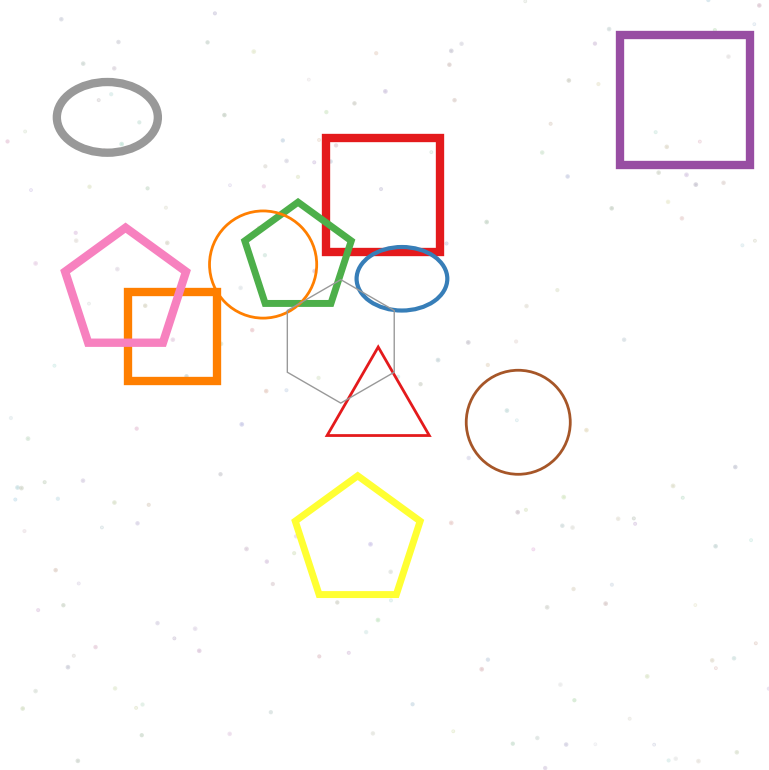[{"shape": "triangle", "thickness": 1, "radius": 0.38, "center": [0.491, 0.473]}, {"shape": "square", "thickness": 3, "radius": 0.37, "center": [0.498, 0.747]}, {"shape": "oval", "thickness": 1.5, "radius": 0.29, "center": [0.522, 0.638]}, {"shape": "pentagon", "thickness": 2.5, "radius": 0.36, "center": [0.387, 0.665]}, {"shape": "square", "thickness": 3, "radius": 0.42, "center": [0.89, 0.87]}, {"shape": "circle", "thickness": 1, "radius": 0.35, "center": [0.342, 0.656]}, {"shape": "square", "thickness": 3, "radius": 0.29, "center": [0.224, 0.563]}, {"shape": "pentagon", "thickness": 2.5, "radius": 0.43, "center": [0.465, 0.297]}, {"shape": "circle", "thickness": 1, "radius": 0.34, "center": [0.673, 0.452]}, {"shape": "pentagon", "thickness": 3, "radius": 0.41, "center": [0.163, 0.622]}, {"shape": "hexagon", "thickness": 0.5, "radius": 0.4, "center": [0.443, 0.557]}, {"shape": "oval", "thickness": 3, "radius": 0.33, "center": [0.139, 0.848]}]